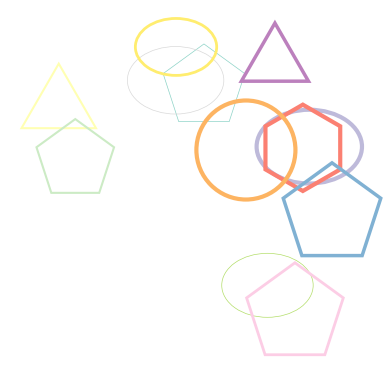[{"shape": "pentagon", "thickness": 0.5, "radius": 0.56, "center": [0.53, 0.774]}, {"shape": "triangle", "thickness": 1.5, "radius": 0.56, "center": [0.153, 0.723]}, {"shape": "oval", "thickness": 3, "radius": 0.68, "center": [0.803, 0.619]}, {"shape": "hexagon", "thickness": 3, "radius": 0.56, "center": [0.787, 0.616]}, {"shape": "pentagon", "thickness": 2.5, "radius": 0.67, "center": [0.862, 0.444]}, {"shape": "circle", "thickness": 3, "radius": 0.64, "center": [0.639, 0.61]}, {"shape": "oval", "thickness": 0.5, "radius": 0.59, "center": [0.695, 0.259]}, {"shape": "pentagon", "thickness": 2, "radius": 0.66, "center": [0.766, 0.185]}, {"shape": "oval", "thickness": 0.5, "radius": 0.63, "center": [0.456, 0.791]}, {"shape": "triangle", "thickness": 2.5, "radius": 0.5, "center": [0.714, 0.839]}, {"shape": "pentagon", "thickness": 1.5, "radius": 0.53, "center": [0.195, 0.585]}, {"shape": "oval", "thickness": 2, "radius": 0.53, "center": [0.457, 0.878]}]